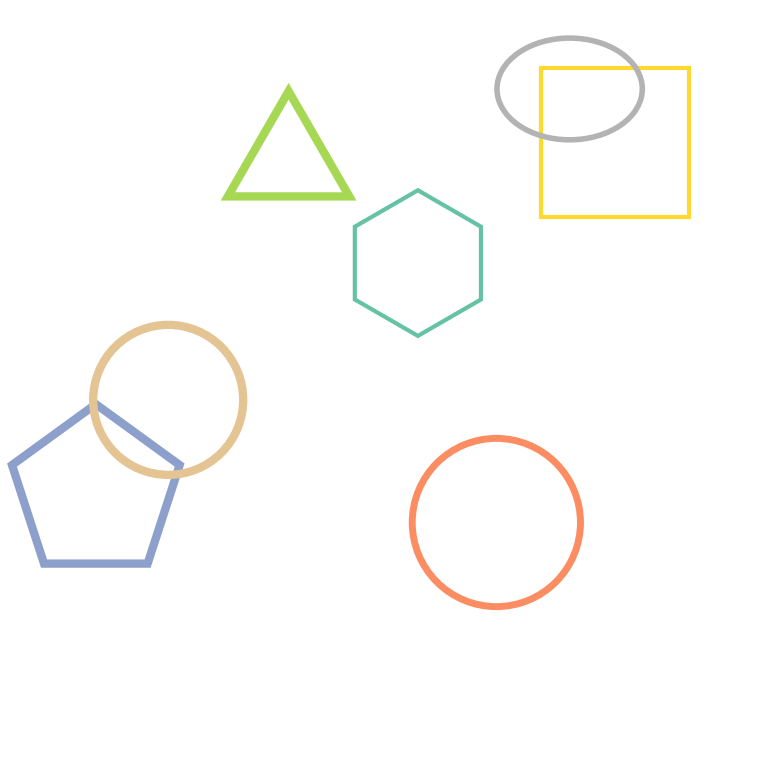[{"shape": "hexagon", "thickness": 1.5, "radius": 0.47, "center": [0.543, 0.658]}, {"shape": "circle", "thickness": 2.5, "radius": 0.55, "center": [0.645, 0.321]}, {"shape": "pentagon", "thickness": 3, "radius": 0.57, "center": [0.124, 0.361]}, {"shape": "triangle", "thickness": 3, "radius": 0.46, "center": [0.375, 0.79]}, {"shape": "square", "thickness": 1.5, "radius": 0.48, "center": [0.798, 0.815]}, {"shape": "circle", "thickness": 3, "radius": 0.49, "center": [0.218, 0.481]}, {"shape": "oval", "thickness": 2, "radius": 0.47, "center": [0.74, 0.884]}]